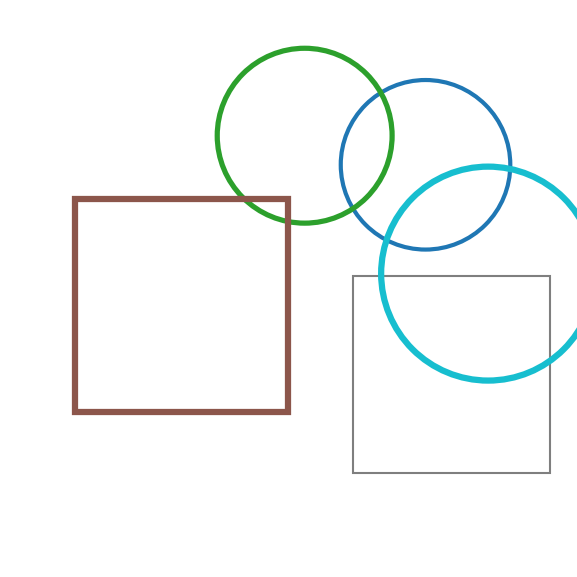[{"shape": "circle", "thickness": 2, "radius": 0.73, "center": [0.737, 0.714]}, {"shape": "circle", "thickness": 2.5, "radius": 0.76, "center": [0.528, 0.764]}, {"shape": "square", "thickness": 3, "radius": 0.92, "center": [0.315, 0.47]}, {"shape": "square", "thickness": 1, "radius": 0.85, "center": [0.783, 0.35]}, {"shape": "circle", "thickness": 3, "radius": 0.93, "center": [0.845, 0.525]}]